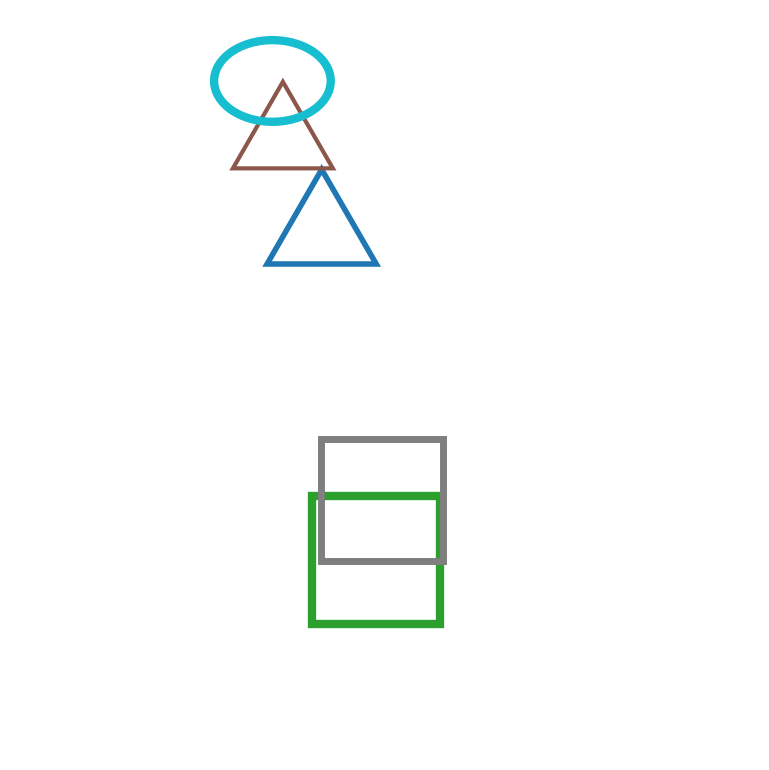[{"shape": "triangle", "thickness": 2, "radius": 0.41, "center": [0.418, 0.698]}, {"shape": "square", "thickness": 3, "radius": 0.42, "center": [0.489, 0.272]}, {"shape": "triangle", "thickness": 1.5, "radius": 0.37, "center": [0.367, 0.819]}, {"shape": "square", "thickness": 2.5, "radius": 0.4, "center": [0.496, 0.351]}, {"shape": "oval", "thickness": 3, "radius": 0.38, "center": [0.354, 0.895]}]